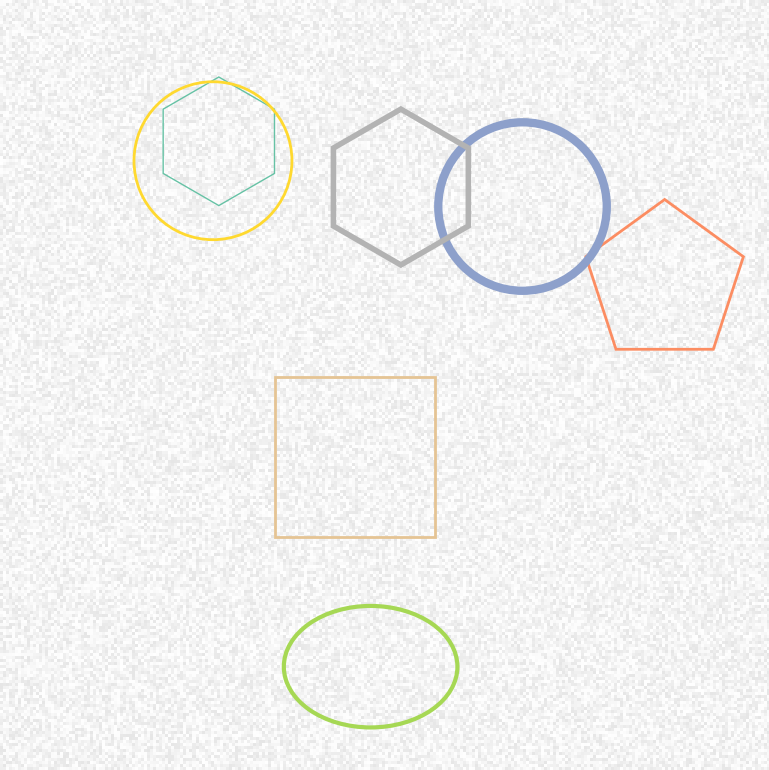[{"shape": "hexagon", "thickness": 0.5, "radius": 0.42, "center": [0.284, 0.817]}, {"shape": "pentagon", "thickness": 1, "radius": 0.54, "center": [0.863, 0.633]}, {"shape": "circle", "thickness": 3, "radius": 0.55, "center": [0.679, 0.732]}, {"shape": "oval", "thickness": 1.5, "radius": 0.56, "center": [0.481, 0.134]}, {"shape": "circle", "thickness": 1, "radius": 0.51, "center": [0.277, 0.791]}, {"shape": "square", "thickness": 1, "radius": 0.52, "center": [0.461, 0.406]}, {"shape": "hexagon", "thickness": 2, "radius": 0.51, "center": [0.521, 0.757]}]